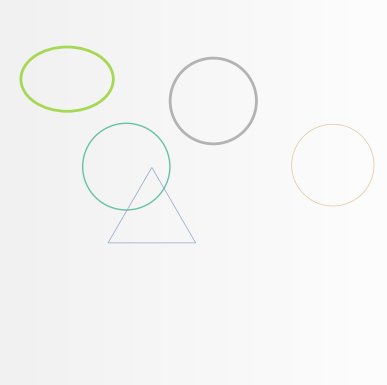[{"shape": "circle", "thickness": 1, "radius": 0.56, "center": [0.326, 0.567]}, {"shape": "triangle", "thickness": 0.5, "radius": 0.65, "center": [0.392, 0.434]}, {"shape": "oval", "thickness": 2, "radius": 0.6, "center": [0.173, 0.794]}, {"shape": "circle", "thickness": 0.5, "radius": 0.53, "center": [0.859, 0.571]}, {"shape": "circle", "thickness": 2, "radius": 0.56, "center": [0.55, 0.738]}]